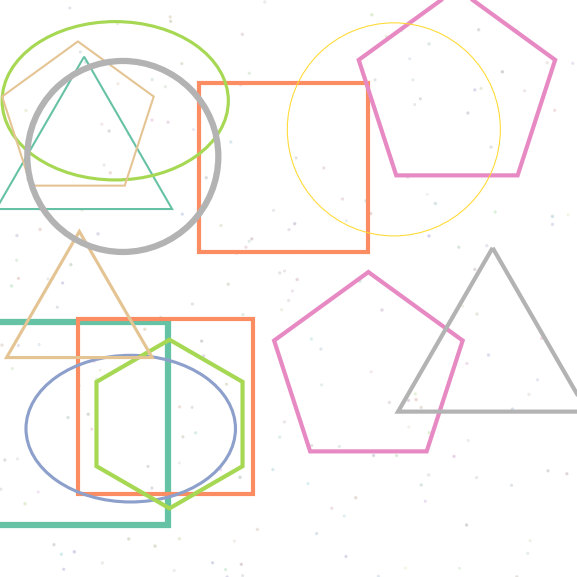[{"shape": "triangle", "thickness": 1, "radius": 0.88, "center": [0.146, 0.725]}, {"shape": "square", "thickness": 3, "radius": 0.88, "center": [0.114, 0.266]}, {"shape": "square", "thickness": 2, "radius": 0.73, "center": [0.491, 0.709]}, {"shape": "square", "thickness": 2, "radius": 0.76, "center": [0.287, 0.296]}, {"shape": "oval", "thickness": 1.5, "radius": 0.91, "center": [0.226, 0.257]}, {"shape": "pentagon", "thickness": 2, "radius": 0.89, "center": [0.791, 0.84]}, {"shape": "pentagon", "thickness": 2, "radius": 0.86, "center": [0.638, 0.356]}, {"shape": "hexagon", "thickness": 2, "radius": 0.73, "center": [0.294, 0.265]}, {"shape": "oval", "thickness": 1.5, "radius": 0.98, "center": [0.2, 0.825]}, {"shape": "circle", "thickness": 0.5, "radius": 0.92, "center": [0.682, 0.775]}, {"shape": "pentagon", "thickness": 1, "radius": 0.69, "center": [0.135, 0.789]}, {"shape": "triangle", "thickness": 1.5, "radius": 0.73, "center": [0.137, 0.453]}, {"shape": "triangle", "thickness": 2, "radius": 0.95, "center": [0.853, 0.381]}, {"shape": "circle", "thickness": 3, "radius": 0.83, "center": [0.213, 0.728]}]